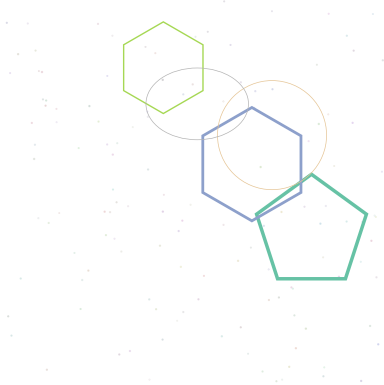[{"shape": "pentagon", "thickness": 2.5, "radius": 0.75, "center": [0.809, 0.397]}, {"shape": "hexagon", "thickness": 2, "radius": 0.74, "center": [0.654, 0.574]}, {"shape": "hexagon", "thickness": 1, "radius": 0.59, "center": [0.424, 0.824]}, {"shape": "circle", "thickness": 0.5, "radius": 0.71, "center": [0.707, 0.649]}, {"shape": "oval", "thickness": 0.5, "radius": 0.67, "center": [0.512, 0.73]}]